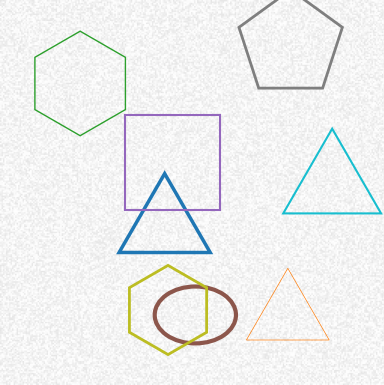[{"shape": "triangle", "thickness": 2.5, "radius": 0.68, "center": [0.428, 0.412]}, {"shape": "triangle", "thickness": 0.5, "radius": 0.62, "center": [0.748, 0.179]}, {"shape": "hexagon", "thickness": 1, "radius": 0.68, "center": [0.208, 0.783]}, {"shape": "square", "thickness": 1.5, "radius": 0.62, "center": [0.447, 0.578]}, {"shape": "oval", "thickness": 3, "radius": 0.53, "center": [0.507, 0.182]}, {"shape": "pentagon", "thickness": 2, "radius": 0.71, "center": [0.755, 0.885]}, {"shape": "hexagon", "thickness": 2, "radius": 0.58, "center": [0.436, 0.195]}, {"shape": "triangle", "thickness": 1.5, "radius": 0.73, "center": [0.863, 0.519]}]